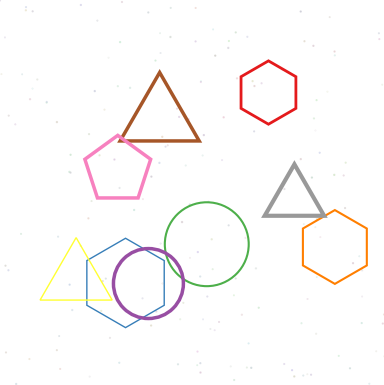[{"shape": "hexagon", "thickness": 2, "radius": 0.41, "center": [0.697, 0.76]}, {"shape": "hexagon", "thickness": 1, "radius": 0.58, "center": [0.326, 0.265]}, {"shape": "circle", "thickness": 1.5, "radius": 0.54, "center": [0.537, 0.366]}, {"shape": "circle", "thickness": 2.5, "radius": 0.45, "center": [0.386, 0.264]}, {"shape": "hexagon", "thickness": 1.5, "radius": 0.48, "center": [0.87, 0.358]}, {"shape": "triangle", "thickness": 1, "radius": 0.54, "center": [0.198, 0.275]}, {"shape": "triangle", "thickness": 2.5, "radius": 0.59, "center": [0.415, 0.693]}, {"shape": "pentagon", "thickness": 2.5, "radius": 0.45, "center": [0.306, 0.559]}, {"shape": "triangle", "thickness": 3, "radius": 0.45, "center": [0.765, 0.484]}]